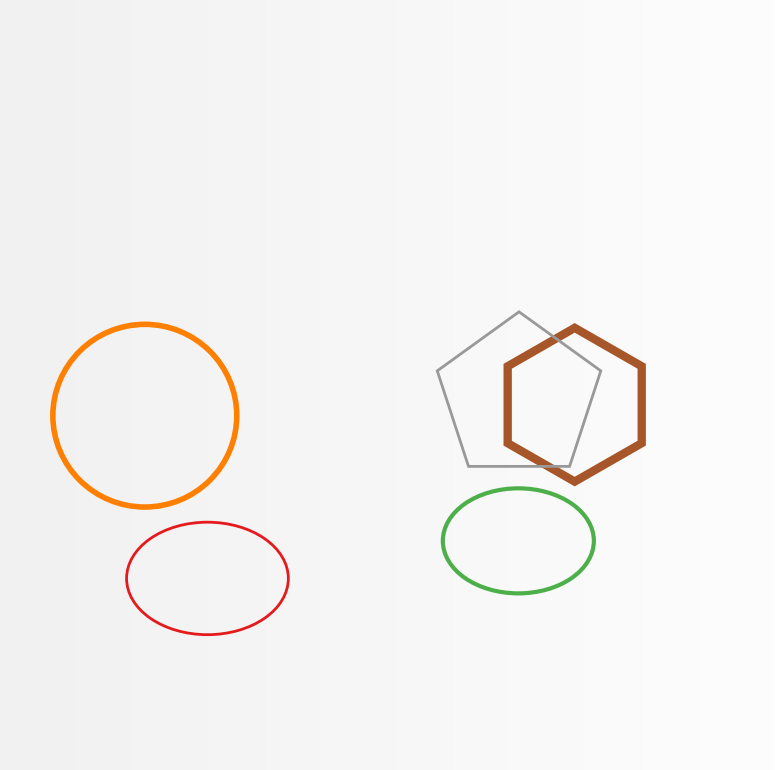[{"shape": "oval", "thickness": 1, "radius": 0.52, "center": [0.268, 0.249]}, {"shape": "oval", "thickness": 1.5, "radius": 0.49, "center": [0.669, 0.298]}, {"shape": "circle", "thickness": 2, "radius": 0.59, "center": [0.187, 0.46]}, {"shape": "hexagon", "thickness": 3, "radius": 0.5, "center": [0.742, 0.474]}, {"shape": "pentagon", "thickness": 1, "radius": 0.55, "center": [0.67, 0.484]}]